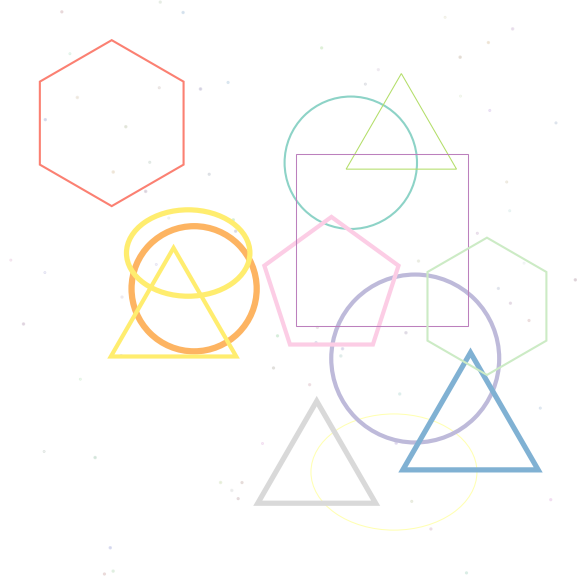[{"shape": "circle", "thickness": 1, "radius": 0.57, "center": [0.607, 0.717]}, {"shape": "oval", "thickness": 0.5, "radius": 0.72, "center": [0.682, 0.182]}, {"shape": "circle", "thickness": 2, "radius": 0.73, "center": [0.719, 0.378]}, {"shape": "hexagon", "thickness": 1, "radius": 0.72, "center": [0.193, 0.786]}, {"shape": "triangle", "thickness": 2.5, "radius": 0.68, "center": [0.815, 0.253]}, {"shape": "circle", "thickness": 3, "radius": 0.54, "center": [0.336, 0.499]}, {"shape": "triangle", "thickness": 0.5, "radius": 0.55, "center": [0.695, 0.761]}, {"shape": "pentagon", "thickness": 2, "radius": 0.61, "center": [0.574, 0.501]}, {"shape": "triangle", "thickness": 2.5, "radius": 0.59, "center": [0.548, 0.187]}, {"shape": "square", "thickness": 0.5, "radius": 0.74, "center": [0.662, 0.584]}, {"shape": "hexagon", "thickness": 1, "radius": 0.59, "center": [0.843, 0.469]}, {"shape": "oval", "thickness": 2.5, "radius": 0.53, "center": [0.326, 0.561]}, {"shape": "triangle", "thickness": 2, "radius": 0.63, "center": [0.301, 0.445]}]